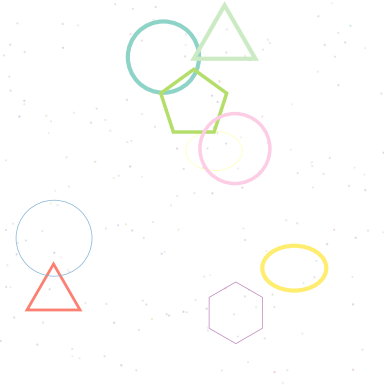[{"shape": "circle", "thickness": 3, "radius": 0.46, "center": [0.425, 0.852]}, {"shape": "oval", "thickness": 0.5, "radius": 0.37, "center": [0.556, 0.608]}, {"shape": "triangle", "thickness": 2, "radius": 0.4, "center": [0.139, 0.235]}, {"shape": "circle", "thickness": 0.5, "radius": 0.49, "center": [0.14, 0.381]}, {"shape": "pentagon", "thickness": 2.5, "radius": 0.45, "center": [0.503, 0.73]}, {"shape": "circle", "thickness": 2.5, "radius": 0.45, "center": [0.61, 0.614]}, {"shape": "hexagon", "thickness": 0.5, "radius": 0.4, "center": [0.613, 0.188]}, {"shape": "triangle", "thickness": 3, "radius": 0.46, "center": [0.583, 0.894]}, {"shape": "oval", "thickness": 3, "radius": 0.42, "center": [0.764, 0.303]}]